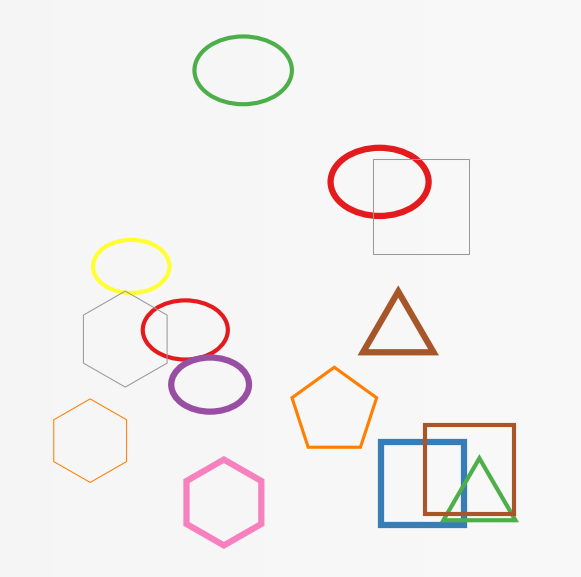[{"shape": "oval", "thickness": 2, "radius": 0.37, "center": [0.319, 0.428]}, {"shape": "oval", "thickness": 3, "radius": 0.42, "center": [0.653, 0.684]}, {"shape": "square", "thickness": 3, "radius": 0.36, "center": [0.726, 0.162]}, {"shape": "triangle", "thickness": 2, "radius": 0.36, "center": [0.825, 0.134]}, {"shape": "oval", "thickness": 2, "radius": 0.42, "center": [0.418, 0.877]}, {"shape": "oval", "thickness": 3, "radius": 0.33, "center": [0.362, 0.333]}, {"shape": "pentagon", "thickness": 1.5, "radius": 0.38, "center": [0.575, 0.287]}, {"shape": "hexagon", "thickness": 0.5, "radius": 0.36, "center": [0.155, 0.236]}, {"shape": "oval", "thickness": 2, "radius": 0.33, "center": [0.226, 0.538]}, {"shape": "triangle", "thickness": 3, "radius": 0.35, "center": [0.685, 0.424]}, {"shape": "square", "thickness": 2, "radius": 0.38, "center": [0.808, 0.186]}, {"shape": "hexagon", "thickness": 3, "radius": 0.37, "center": [0.385, 0.129]}, {"shape": "hexagon", "thickness": 0.5, "radius": 0.42, "center": [0.215, 0.412]}, {"shape": "square", "thickness": 0.5, "radius": 0.41, "center": [0.724, 0.642]}]